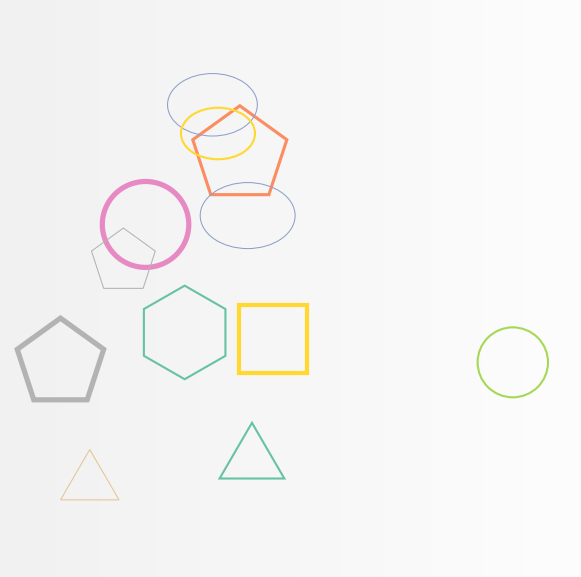[{"shape": "triangle", "thickness": 1, "radius": 0.32, "center": [0.433, 0.203]}, {"shape": "hexagon", "thickness": 1, "radius": 0.41, "center": [0.318, 0.423]}, {"shape": "pentagon", "thickness": 1.5, "radius": 0.43, "center": [0.413, 0.731]}, {"shape": "oval", "thickness": 0.5, "radius": 0.41, "center": [0.426, 0.626]}, {"shape": "oval", "thickness": 0.5, "radius": 0.39, "center": [0.365, 0.818]}, {"shape": "circle", "thickness": 2.5, "radius": 0.37, "center": [0.25, 0.61]}, {"shape": "circle", "thickness": 1, "radius": 0.3, "center": [0.882, 0.372]}, {"shape": "square", "thickness": 2, "radius": 0.3, "center": [0.47, 0.411]}, {"shape": "oval", "thickness": 1, "radius": 0.32, "center": [0.375, 0.768]}, {"shape": "triangle", "thickness": 0.5, "radius": 0.29, "center": [0.154, 0.163]}, {"shape": "pentagon", "thickness": 2.5, "radius": 0.39, "center": [0.104, 0.37]}, {"shape": "pentagon", "thickness": 0.5, "radius": 0.29, "center": [0.212, 0.547]}]